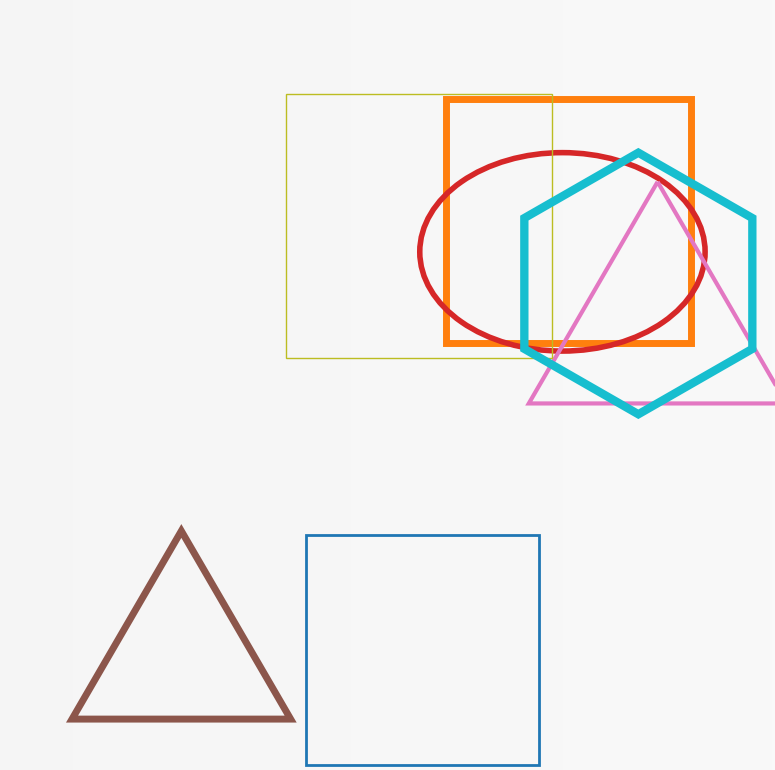[{"shape": "square", "thickness": 1, "radius": 0.75, "center": [0.545, 0.156]}, {"shape": "square", "thickness": 2.5, "radius": 0.79, "center": [0.733, 0.713]}, {"shape": "oval", "thickness": 2, "radius": 0.92, "center": [0.726, 0.673]}, {"shape": "triangle", "thickness": 2.5, "radius": 0.81, "center": [0.234, 0.148]}, {"shape": "triangle", "thickness": 1.5, "radius": 0.96, "center": [0.848, 0.572]}, {"shape": "square", "thickness": 0.5, "radius": 0.86, "center": [0.541, 0.706]}, {"shape": "hexagon", "thickness": 3, "radius": 0.85, "center": [0.824, 0.632]}]